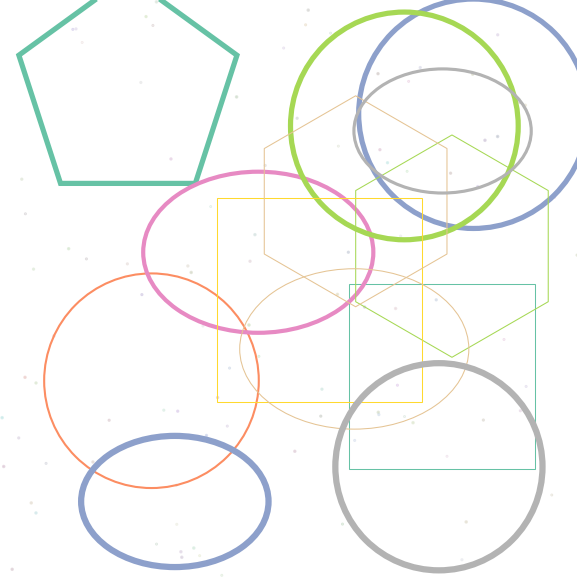[{"shape": "pentagon", "thickness": 2.5, "radius": 0.99, "center": [0.221, 0.842]}, {"shape": "square", "thickness": 0.5, "radius": 0.8, "center": [0.765, 0.347]}, {"shape": "circle", "thickness": 1, "radius": 0.93, "center": [0.262, 0.34]}, {"shape": "oval", "thickness": 3, "radius": 0.81, "center": [0.303, 0.131]}, {"shape": "circle", "thickness": 2.5, "radius": 0.99, "center": [0.82, 0.802]}, {"shape": "oval", "thickness": 2, "radius": 1.0, "center": [0.447, 0.562]}, {"shape": "hexagon", "thickness": 0.5, "radius": 0.96, "center": [0.783, 0.573]}, {"shape": "circle", "thickness": 2.5, "radius": 0.99, "center": [0.7, 0.781]}, {"shape": "square", "thickness": 0.5, "radius": 0.89, "center": [0.553, 0.48]}, {"shape": "hexagon", "thickness": 0.5, "radius": 0.91, "center": [0.616, 0.651]}, {"shape": "oval", "thickness": 0.5, "radius": 0.99, "center": [0.613, 0.395]}, {"shape": "circle", "thickness": 3, "radius": 0.9, "center": [0.76, 0.191]}, {"shape": "oval", "thickness": 1.5, "radius": 0.77, "center": [0.766, 0.772]}]